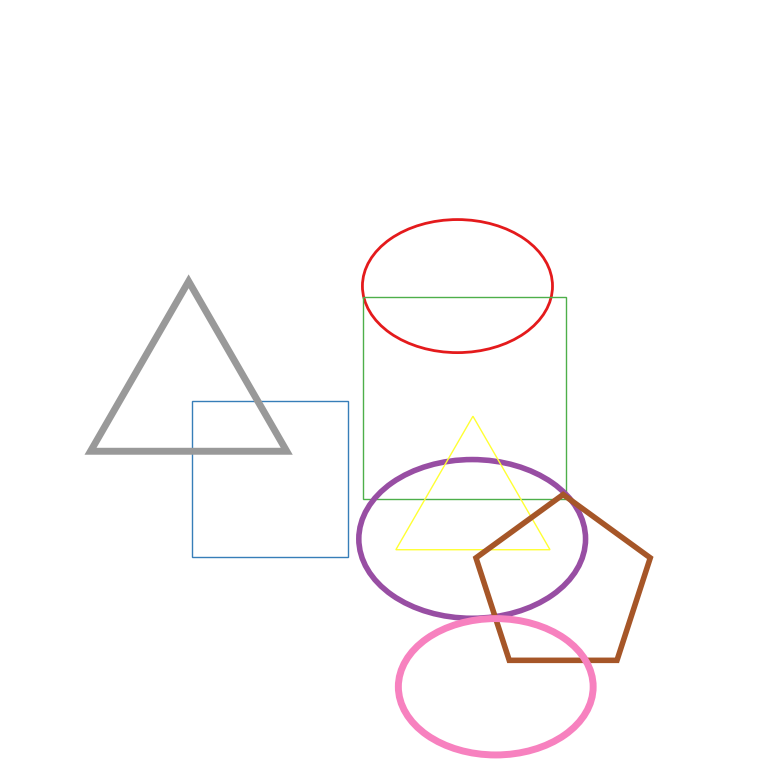[{"shape": "oval", "thickness": 1, "radius": 0.62, "center": [0.594, 0.628]}, {"shape": "square", "thickness": 0.5, "radius": 0.51, "center": [0.351, 0.378]}, {"shape": "square", "thickness": 0.5, "radius": 0.66, "center": [0.603, 0.483]}, {"shape": "oval", "thickness": 2, "radius": 0.74, "center": [0.613, 0.3]}, {"shape": "triangle", "thickness": 0.5, "radius": 0.58, "center": [0.614, 0.344]}, {"shape": "pentagon", "thickness": 2, "radius": 0.6, "center": [0.731, 0.239]}, {"shape": "oval", "thickness": 2.5, "radius": 0.63, "center": [0.644, 0.108]}, {"shape": "triangle", "thickness": 2.5, "radius": 0.74, "center": [0.245, 0.488]}]